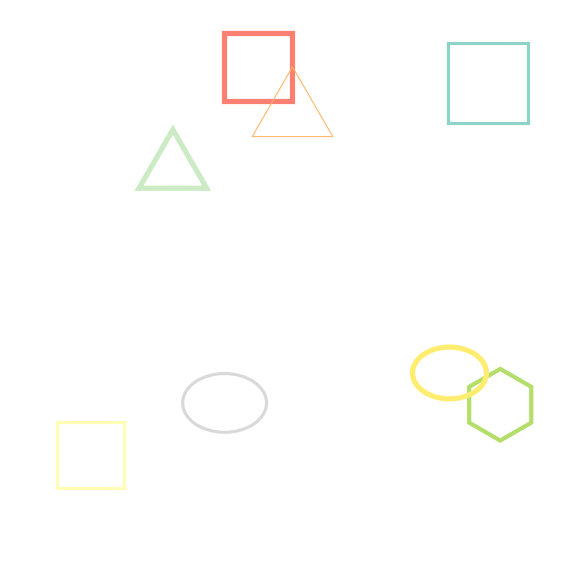[{"shape": "square", "thickness": 1.5, "radius": 0.35, "center": [0.845, 0.856]}, {"shape": "square", "thickness": 1.5, "radius": 0.29, "center": [0.157, 0.211]}, {"shape": "square", "thickness": 2.5, "radius": 0.29, "center": [0.447, 0.884]}, {"shape": "triangle", "thickness": 0.5, "radius": 0.4, "center": [0.507, 0.803]}, {"shape": "hexagon", "thickness": 2, "radius": 0.31, "center": [0.866, 0.298]}, {"shape": "oval", "thickness": 1.5, "radius": 0.36, "center": [0.389, 0.301]}, {"shape": "triangle", "thickness": 2.5, "radius": 0.34, "center": [0.299, 0.707]}, {"shape": "oval", "thickness": 2.5, "radius": 0.32, "center": [0.778, 0.353]}]